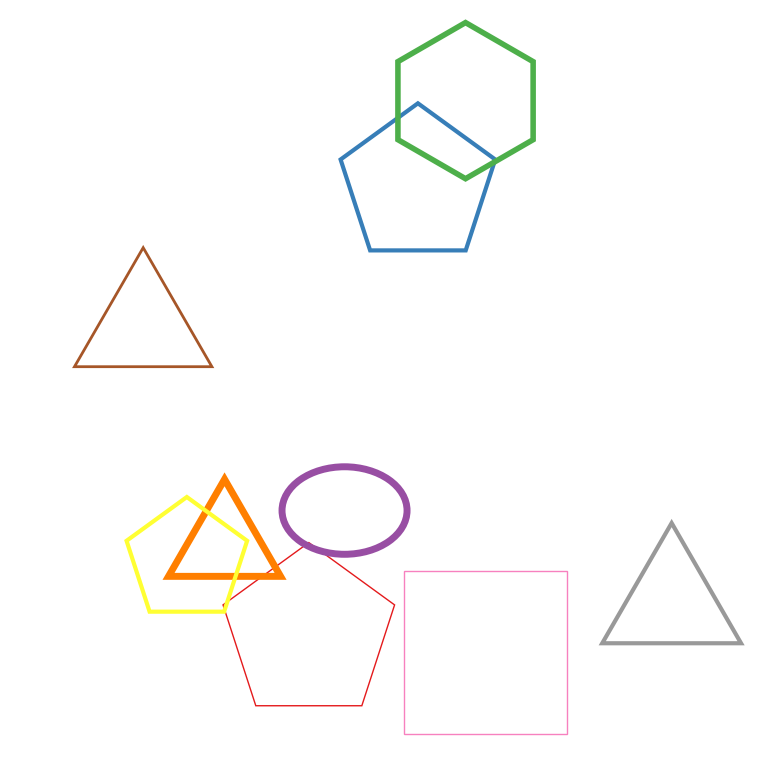[{"shape": "pentagon", "thickness": 0.5, "radius": 0.59, "center": [0.401, 0.178]}, {"shape": "pentagon", "thickness": 1.5, "radius": 0.53, "center": [0.543, 0.76]}, {"shape": "hexagon", "thickness": 2, "radius": 0.51, "center": [0.605, 0.869]}, {"shape": "oval", "thickness": 2.5, "radius": 0.41, "center": [0.447, 0.337]}, {"shape": "triangle", "thickness": 2.5, "radius": 0.42, "center": [0.292, 0.294]}, {"shape": "pentagon", "thickness": 1.5, "radius": 0.41, "center": [0.243, 0.272]}, {"shape": "triangle", "thickness": 1, "radius": 0.52, "center": [0.186, 0.575]}, {"shape": "square", "thickness": 0.5, "radius": 0.53, "center": [0.63, 0.152]}, {"shape": "triangle", "thickness": 1.5, "radius": 0.52, "center": [0.872, 0.217]}]